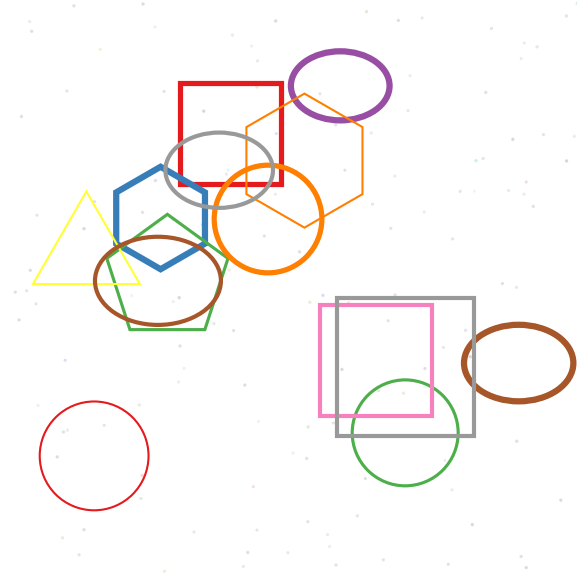[{"shape": "circle", "thickness": 1, "radius": 0.47, "center": [0.163, 0.21]}, {"shape": "square", "thickness": 2.5, "radius": 0.43, "center": [0.399, 0.768]}, {"shape": "hexagon", "thickness": 3, "radius": 0.44, "center": [0.278, 0.622]}, {"shape": "pentagon", "thickness": 1.5, "radius": 0.55, "center": [0.29, 0.518]}, {"shape": "circle", "thickness": 1.5, "radius": 0.46, "center": [0.702, 0.25]}, {"shape": "oval", "thickness": 3, "radius": 0.43, "center": [0.589, 0.851]}, {"shape": "hexagon", "thickness": 1, "radius": 0.58, "center": [0.527, 0.721]}, {"shape": "circle", "thickness": 2.5, "radius": 0.47, "center": [0.464, 0.62]}, {"shape": "triangle", "thickness": 1, "radius": 0.53, "center": [0.15, 0.561]}, {"shape": "oval", "thickness": 3, "radius": 0.47, "center": [0.898, 0.37]}, {"shape": "oval", "thickness": 2, "radius": 0.55, "center": [0.273, 0.513]}, {"shape": "square", "thickness": 2, "radius": 0.48, "center": [0.651, 0.375]}, {"shape": "oval", "thickness": 2, "radius": 0.47, "center": [0.38, 0.704]}, {"shape": "square", "thickness": 2, "radius": 0.6, "center": [0.702, 0.363]}]